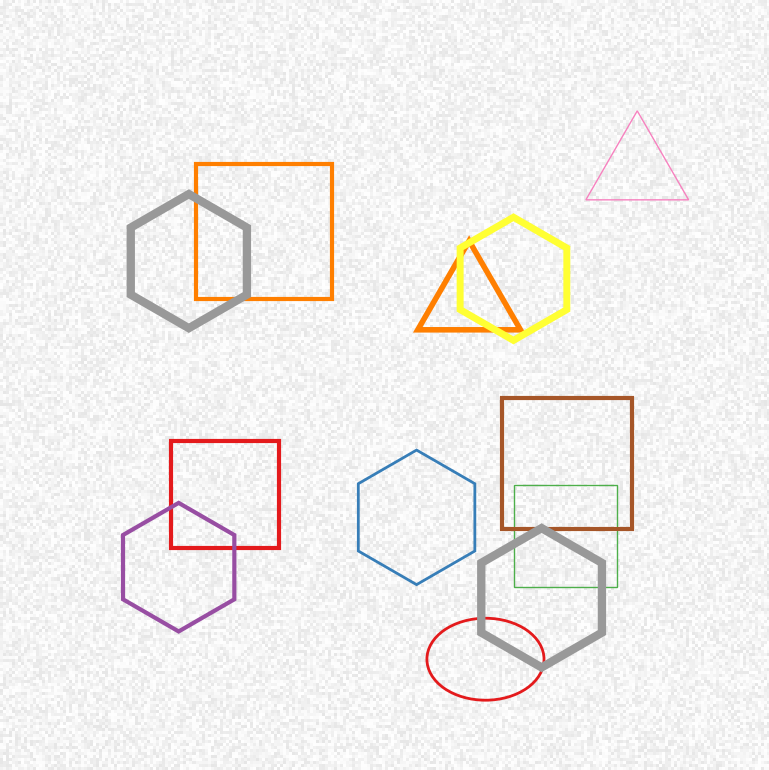[{"shape": "oval", "thickness": 1, "radius": 0.38, "center": [0.63, 0.144]}, {"shape": "square", "thickness": 1.5, "radius": 0.35, "center": [0.292, 0.358]}, {"shape": "hexagon", "thickness": 1, "radius": 0.44, "center": [0.541, 0.328]}, {"shape": "square", "thickness": 0.5, "radius": 0.33, "center": [0.734, 0.304]}, {"shape": "hexagon", "thickness": 1.5, "radius": 0.42, "center": [0.232, 0.263]}, {"shape": "triangle", "thickness": 2, "radius": 0.39, "center": [0.609, 0.61]}, {"shape": "square", "thickness": 1.5, "radius": 0.44, "center": [0.343, 0.7]}, {"shape": "hexagon", "thickness": 2.5, "radius": 0.4, "center": [0.667, 0.638]}, {"shape": "square", "thickness": 1.5, "radius": 0.42, "center": [0.736, 0.398]}, {"shape": "triangle", "thickness": 0.5, "radius": 0.39, "center": [0.828, 0.779]}, {"shape": "hexagon", "thickness": 3, "radius": 0.45, "center": [0.703, 0.224]}, {"shape": "hexagon", "thickness": 3, "radius": 0.44, "center": [0.245, 0.661]}]